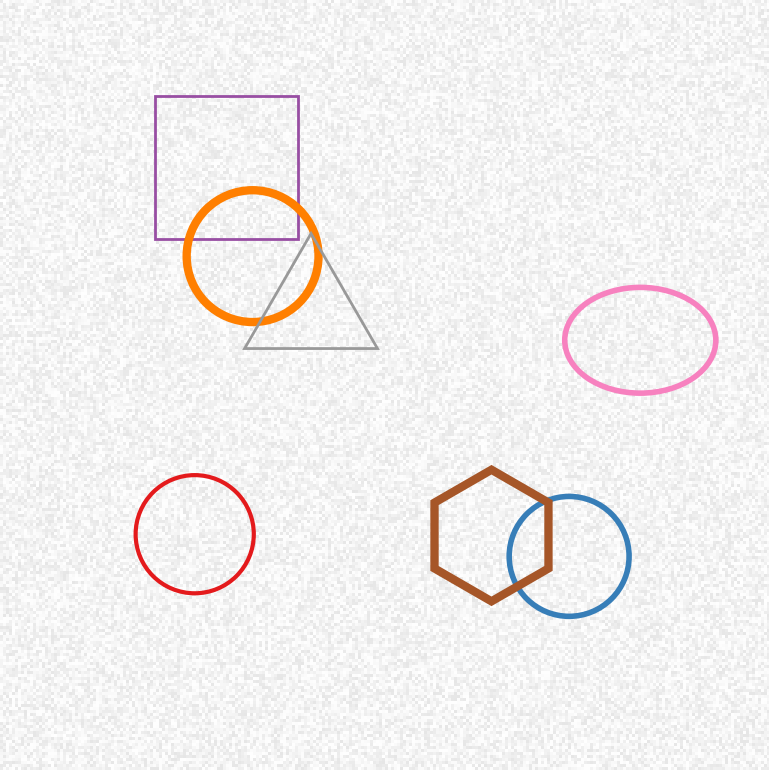[{"shape": "circle", "thickness": 1.5, "radius": 0.38, "center": [0.253, 0.306]}, {"shape": "circle", "thickness": 2, "radius": 0.39, "center": [0.739, 0.277]}, {"shape": "square", "thickness": 1, "radius": 0.47, "center": [0.294, 0.782]}, {"shape": "circle", "thickness": 3, "radius": 0.43, "center": [0.328, 0.667]}, {"shape": "hexagon", "thickness": 3, "radius": 0.43, "center": [0.638, 0.304]}, {"shape": "oval", "thickness": 2, "radius": 0.49, "center": [0.832, 0.558]}, {"shape": "triangle", "thickness": 1, "radius": 0.5, "center": [0.404, 0.597]}]